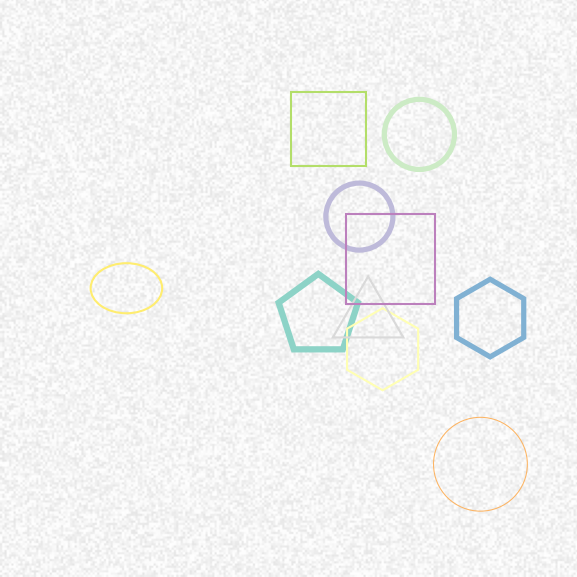[{"shape": "pentagon", "thickness": 3, "radius": 0.36, "center": [0.551, 0.453]}, {"shape": "hexagon", "thickness": 1, "radius": 0.36, "center": [0.663, 0.394]}, {"shape": "circle", "thickness": 2.5, "radius": 0.29, "center": [0.622, 0.624]}, {"shape": "hexagon", "thickness": 2.5, "radius": 0.34, "center": [0.849, 0.448]}, {"shape": "circle", "thickness": 0.5, "radius": 0.41, "center": [0.832, 0.195]}, {"shape": "square", "thickness": 1, "radius": 0.32, "center": [0.569, 0.776]}, {"shape": "triangle", "thickness": 1, "radius": 0.35, "center": [0.637, 0.45]}, {"shape": "square", "thickness": 1, "radius": 0.39, "center": [0.677, 0.551]}, {"shape": "circle", "thickness": 2.5, "radius": 0.3, "center": [0.726, 0.766]}, {"shape": "oval", "thickness": 1, "radius": 0.31, "center": [0.219, 0.5]}]